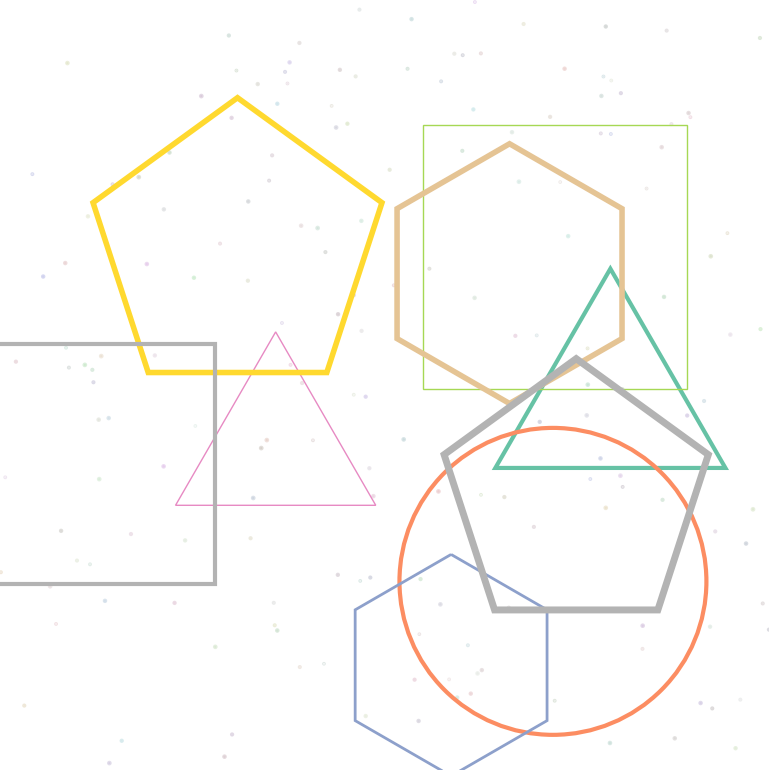[{"shape": "triangle", "thickness": 1.5, "radius": 0.86, "center": [0.793, 0.479]}, {"shape": "circle", "thickness": 1.5, "radius": 1.0, "center": [0.718, 0.245]}, {"shape": "hexagon", "thickness": 1, "radius": 0.72, "center": [0.586, 0.136]}, {"shape": "triangle", "thickness": 0.5, "radius": 0.75, "center": [0.358, 0.419]}, {"shape": "square", "thickness": 0.5, "radius": 0.86, "center": [0.721, 0.666]}, {"shape": "pentagon", "thickness": 2, "radius": 0.99, "center": [0.308, 0.676]}, {"shape": "hexagon", "thickness": 2, "radius": 0.84, "center": [0.662, 0.645]}, {"shape": "pentagon", "thickness": 2.5, "radius": 0.9, "center": [0.748, 0.354]}, {"shape": "square", "thickness": 1.5, "radius": 0.78, "center": [0.124, 0.397]}]